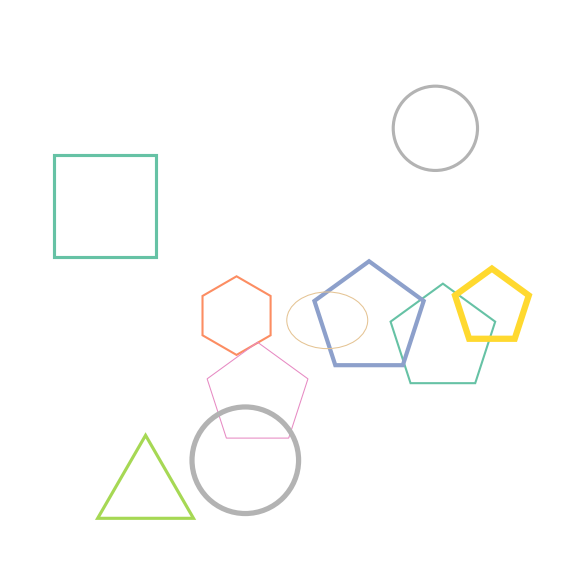[{"shape": "pentagon", "thickness": 1, "radius": 0.48, "center": [0.767, 0.413]}, {"shape": "square", "thickness": 1.5, "radius": 0.44, "center": [0.181, 0.642]}, {"shape": "hexagon", "thickness": 1, "radius": 0.34, "center": [0.41, 0.453]}, {"shape": "pentagon", "thickness": 2, "radius": 0.5, "center": [0.639, 0.447]}, {"shape": "pentagon", "thickness": 0.5, "radius": 0.46, "center": [0.446, 0.315]}, {"shape": "triangle", "thickness": 1.5, "radius": 0.48, "center": [0.252, 0.15]}, {"shape": "pentagon", "thickness": 3, "radius": 0.34, "center": [0.852, 0.467]}, {"shape": "oval", "thickness": 0.5, "radius": 0.35, "center": [0.567, 0.444]}, {"shape": "circle", "thickness": 1.5, "radius": 0.36, "center": [0.754, 0.777]}, {"shape": "circle", "thickness": 2.5, "radius": 0.46, "center": [0.425, 0.202]}]